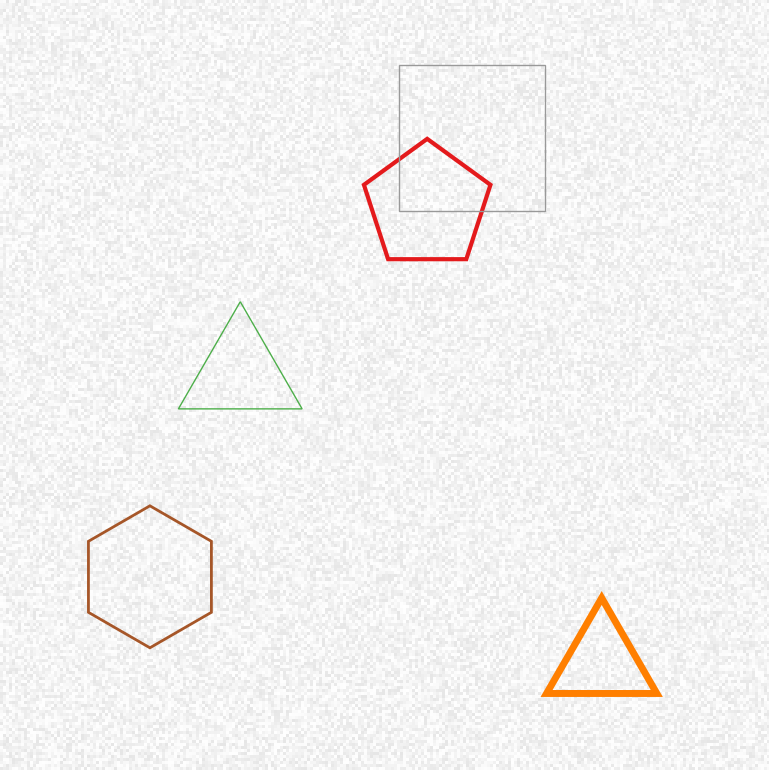[{"shape": "pentagon", "thickness": 1.5, "radius": 0.43, "center": [0.555, 0.733]}, {"shape": "triangle", "thickness": 0.5, "radius": 0.46, "center": [0.312, 0.515]}, {"shape": "triangle", "thickness": 2.5, "radius": 0.41, "center": [0.781, 0.141]}, {"shape": "hexagon", "thickness": 1, "radius": 0.46, "center": [0.195, 0.251]}, {"shape": "square", "thickness": 0.5, "radius": 0.47, "center": [0.613, 0.821]}]